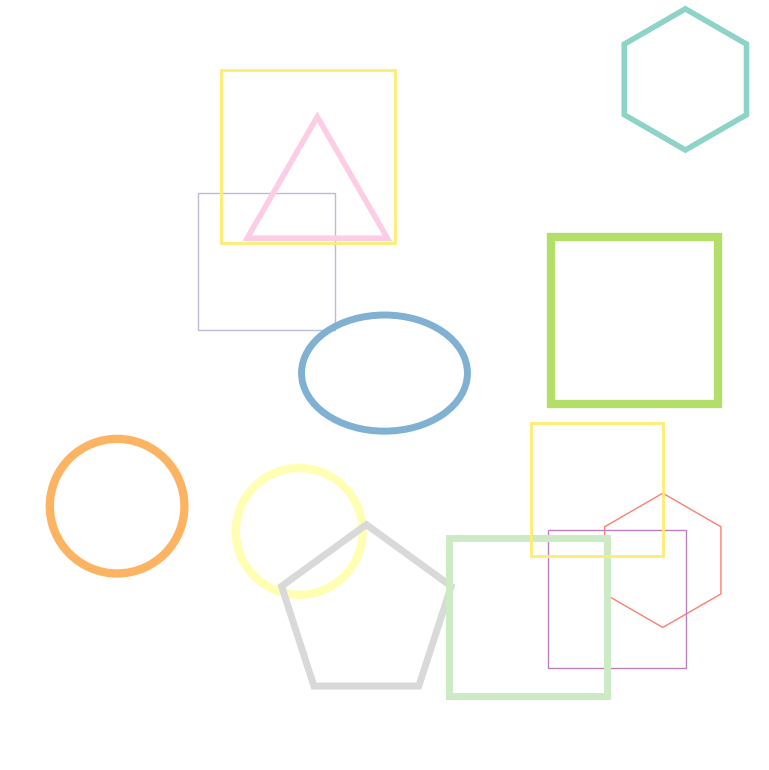[{"shape": "hexagon", "thickness": 2, "radius": 0.46, "center": [0.89, 0.897]}, {"shape": "circle", "thickness": 3, "radius": 0.41, "center": [0.389, 0.31]}, {"shape": "square", "thickness": 0.5, "radius": 0.45, "center": [0.346, 0.66]}, {"shape": "hexagon", "thickness": 0.5, "radius": 0.44, "center": [0.861, 0.272]}, {"shape": "oval", "thickness": 2.5, "radius": 0.54, "center": [0.499, 0.515]}, {"shape": "circle", "thickness": 3, "radius": 0.44, "center": [0.152, 0.343]}, {"shape": "square", "thickness": 3, "radius": 0.54, "center": [0.824, 0.584]}, {"shape": "triangle", "thickness": 2, "radius": 0.53, "center": [0.412, 0.743]}, {"shape": "pentagon", "thickness": 2.5, "radius": 0.58, "center": [0.476, 0.203]}, {"shape": "square", "thickness": 0.5, "radius": 0.45, "center": [0.801, 0.222]}, {"shape": "square", "thickness": 2.5, "radius": 0.51, "center": [0.686, 0.199]}, {"shape": "square", "thickness": 1, "radius": 0.43, "center": [0.775, 0.364]}, {"shape": "square", "thickness": 1, "radius": 0.56, "center": [0.4, 0.797]}]